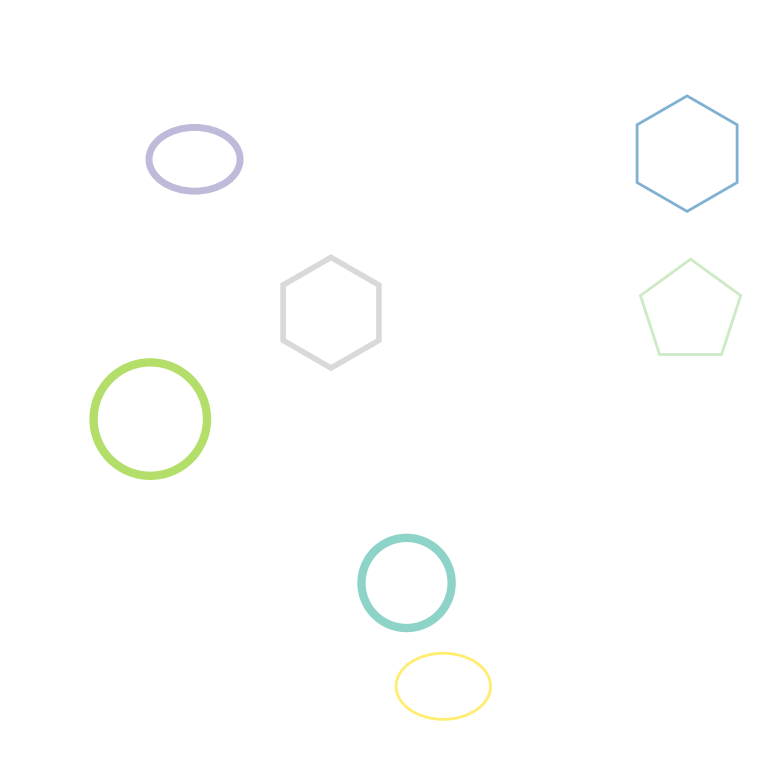[{"shape": "circle", "thickness": 3, "radius": 0.29, "center": [0.528, 0.243]}, {"shape": "oval", "thickness": 2.5, "radius": 0.3, "center": [0.253, 0.793]}, {"shape": "hexagon", "thickness": 1, "radius": 0.37, "center": [0.892, 0.8]}, {"shape": "circle", "thickness": 3, "radius": 0.37, "center": [0.195, 0.456]}, {"shape": "hexagon", "thickness": 2, "radius": 0.36, "center": [0.43, 0.594]}, {"shape": "pentagon", "thickness": 1, "radius": 0.34, "center": [0.897, 0.595]}, {"shape": "oval", "thickness": 1, "radius": 0.31, "center": [0.576, 0.109]}]